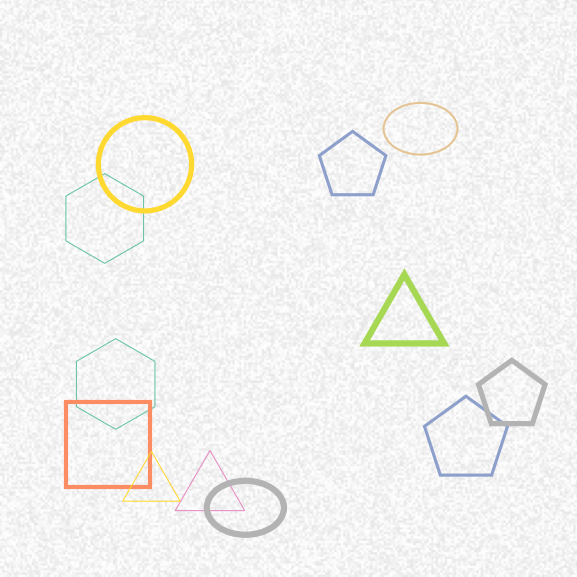[{"shape": "hexagon", "thickness": 0.5, "radius": 0.39, "center": [0.181, 0.621]}, {"shape": "hexagon", "thickness": 0.5, "radius": 0.39, "center": [0.2, 0.334]}, {"shape": "square", "thickness": 2, "radius": 0.37, "center": [0.187, 0.229]}, {"shape": "pentagon", "thickness": 1.5, "radius": 0.38, "center": [0.807, 0.238]}, {"shape": "pentagon", "thickness": 1.5, "radius": 0.3, "center": [0.611, 0.711]}, {"shape": "triangle", "thickness": 0.5, "radius": 0.35, "center": [0.364, 0.15]}, {"shape": "triangle", "thickness": 3, "radius": 0.4, "center": [0.7, 0.444]}, {"shape": "triangle", "thickness": 0.5, "radius": 0.29, "center": [0.262, 0.16]}, {"shape": "circle", "thickness": 2.5, "radius": 0.4, "center": [0.251, 0.715]}, {"shape": "oval", "thickness": 1, "radius": 0.32, "center": [0.728, 0.776]}, {"shape": "oval", "thickness": 3, "radius": 0.33, "center": [0.425, 0.12]}, {"shape": "pentagon", "thickness": 2.5, "radius": 0.3, "center": [0.886, 0.315]}]